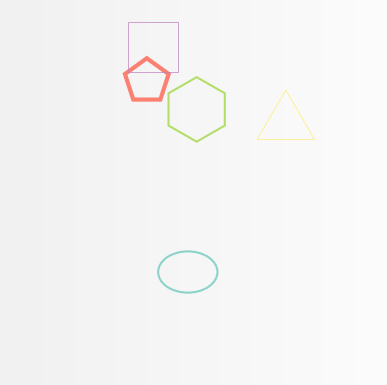[{"shape": "oval", "thickness": 1.5, "radius": 0.38, "center": [0.485, 0.293]}, {"shape": "pentagon", "thickness": 3, "radius": 0.3, "center": [0.379, 0.789]}, {"shape": "hexagon", "thickness": 1.5, "radius": 0.42, "center": [0.508, 0.716]}, {"shape": "square", "thickness": 0.5, "radius": 0.32, "center": [0.395, 0.878]}, {"shape": "triangle", "thickness": 0.5, "radius": 0.43, "center": [0.738, 0.68]}]